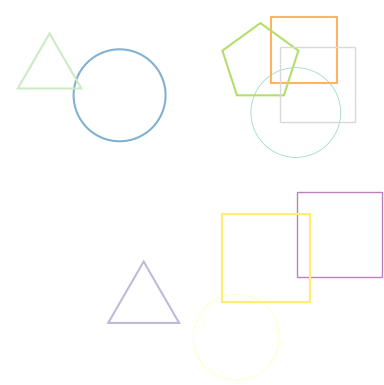[{"shape": "circle", "thickness": 0.5, "radius": 0.58, "center": [0.768, 0.708]}, {"shape": "circle", "thickness": 0.5, "radius": 0.56, "center": [0.614, 0.124]}, {"shape": "triangle", "thickness": 1.5, "radius": 0.53, "center": [0.373, 0.214]}, {"shape": "circle", "thickness": 1.5, "radius": 0.6, "center": [0.311, 0.752]}, {"shape": "square", "thickness": 1.5, "radius": 0.43, "center": [0.789, 0.87]}, {"shape": "pentagon", "thickness": 1.5, "radius": 0.52, "center": [0.676, 0.836]}, {"shape": "square", "thickness": 1, "radius": 0.49, "center": [0.824, 0.78]}, {"shape": "square", "thickness": 1, "radius": 0.55, "center": [0.881, 0.39]}, {"shape": "triangle", "thickness": 1.5, "radius": 0.48, "center": [0.129, 0.818]}, {"shape": "square", "thickness": 1.5, "radius": 0.57, "center": [0.692, 0.331]}]